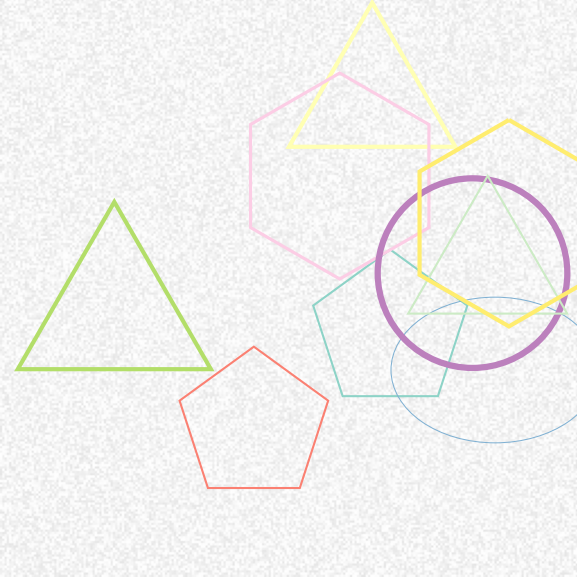[{"shape": "pentagon", "thickness": 1, "radius": 0.7, "center": [0.676, 0.427]}, {"shape": "triangle", "thickness": 2, "radius": 0.83, "center": [0.644, 0.828]}, {"shape": "pentagon", "thickness": 1, "radius": 0.68, "center": [0.44, 0.264]}, {"shape": "oval", "thickness": 0.5, "radius": 0.9, "center": [0.857, 0.358]}, {"shape": "triangle", "thickness": 2, "radius": 0.97, "center": [0.198, 0.456]}, {"shape": "hexagon", "thickness": 1.5, "radius": 0.89, "center": [0.588, 0.694]}, {"shape": "circle", "thickness": 3, "radius": 0.82, "center": [0.818, 0.526]}, {"shape": "triangle", "thickness": 1, "radius": 0.79, "center": [0.844, 0.536]}, {"shape": "hexagon", "thickness": 2, "radius": 0.89, "center": [0.881, 0.613]}]